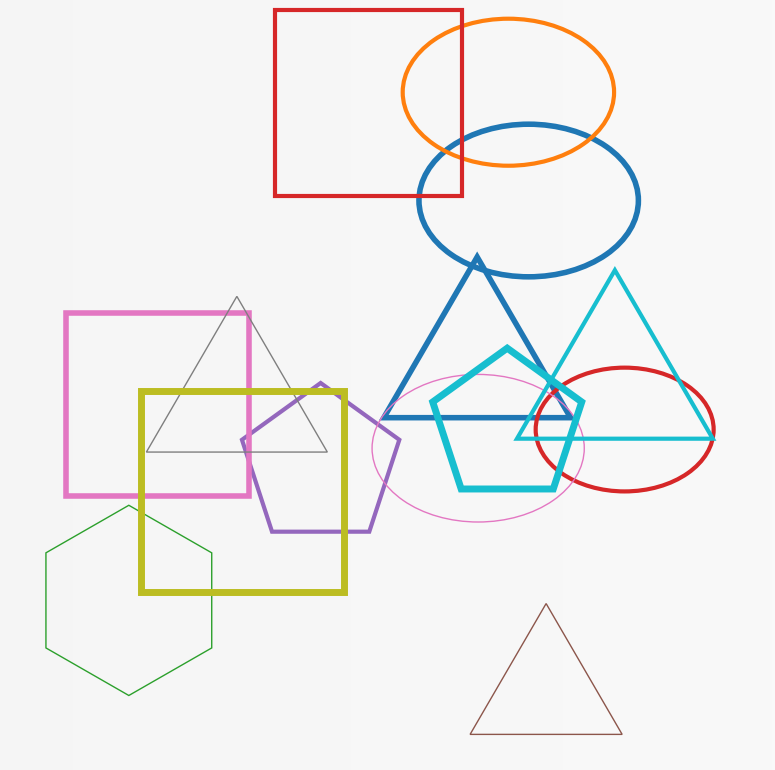[{"shape": "oval", "thickness": 2, "radius": 0.71, "center": [0.682, 0.74]}, {"shape": "triangle", "thickness": 2, "radius": 0.7, "center": [0.616, 0.527]}, {"shape": "oval", "thickness": 1.5, "radius": 0.68, "center": [0.656, 0.88]}, {"shape": "hexagon", "thickness": 0.5, "radius": 0.62, "center": [0.166, 0.22]}, {"shape": "oval", "thickness": 1.5, "radius": 0.57, "center": [0.806, 0.442]}, {"shape": "square", "thickness": 1.5, "radius": 0.6, "center": [0.475, 0.866]}, {"shape": "pentagon", "thickness": 1.5, "radius": 0.53, "center": [0.414, 0.396]}, {"shape": "triangle", "thickness": 0.5, "radius": 0.57, "center": [0.705, 0.103]}, {"shape": "square", "thickness": 2, "radius": 0.59, "center": [0.203, 0.475]}, {"shape": "oval", "thickness": 0.5, "radius": 0.68, "center": [0.617, 0.418]}, {"shape": "triangle", "thickness": 0.5, "radius": 0.67, "center": [0.306, 0.48]}, {"shape": "square", "thickness": 2.5, "radius": 0.65, "center": [0.313, 0.362]}, {"shape": "pentagon", "thickness": 2.5, "radius": 0.51, "center": [0.654, 0.447]}, {"shape": "triangle", "thickness": 1.5, "radius": 0.73, "center": [0.793, 0.503]}]